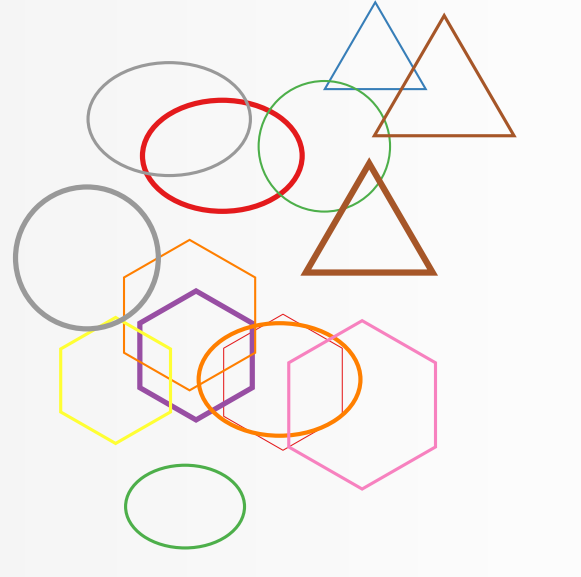[{"shape": "oval", "thickness": 2.5, "radius": 0.69, "center": [0.382, 0.729]}, {"shape": "hexagon", "thickness": 0.5, "radius": 0.59, "center": [0.487, 0.337]}, {"shape": "triangle", "thickness": 1, "radius": 0.5, "center": [0.646, 0.895]}, {"shape": "circle", "thickness": 1, "radius": 0.57, "center": [0.558, 0.746]}, {"shape": "oval", "thickness": 1.5, "radius": 0.51, "center": [0.318, 0.122]}, {"shape": "hexagon", "thickness": 2.5, "radius": 0.56, "center": [0.337, 0.384]}, {"shape": "oval", "thickness": 2, "radius": 0.7, "center": [0.481, 0.342]}, {"shape": "hexagon", "thickness": 1, "radius": 0.65, "center": [0.326, 0.454]}, {"shape": "hexagon", "thickness": 1.5, "radius": 0.55, "center": [0.199, 0.34]}, {"shape": "triangle", "thickness": 1.5, "radius": 0.69, "center": [0.764, 0.833]}, {"shape": "triangle", "thickness": 3, "radius": 0.63, "center": [0.635, 0.59]}, {"shape": "hexagon", "thickness": 1.5, "radius": 0.73, "center": [0.623, 0.298]}, {"shape": "circle", "thickness": 2.5, "radius": 0.61, "center": [0.15, 0.553]}, {"shape": "oval", "thickness": 1.5, "radius": 0.7, "center": [0.291, 0.793]}]